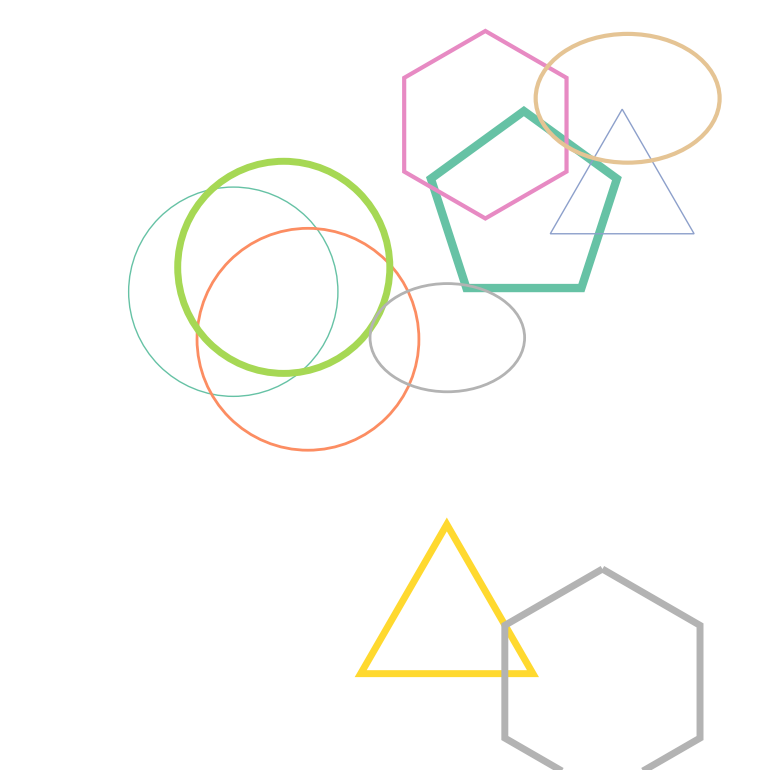[{"shape": "pentagon", "thickness": 3, "radius": 0.64, "center": [0.68, 0.729]}, {"shape": "circle", "thickness": 0.5, "radius": 0.68, "center": [0.303, 0.621]}, {"shape": "circle", "thickness": 1, "radius": 0.72, "center": [0.4, 0.559]}, {"shape": "triangle", "thickness": 0.5, "radius": 0.54, "center": [0.808, 0.75]}, {"shape": "hexagon", "thickness": 1.5, "radius": 0.61, "center": [0.63, 0.838]}, {"shape": "circle", "thickness": 2.5, "radius": 0.69, "center": [0.369, 0.653]}, {"shape": "triangle", "thickness": 2.5, "radius": 0.65, "center": [0.58, 0.19]}, {"shape": "oval", "thickness": 1.5, "radius": 0.6, "center": [0.815, 0.872]}, {"shape": "hexagon", "thickness": 2.5, "radius": 0.73, "center": [0.782, 0.115]}, {"shape": "oval", "thickness": 1, "radius": 0.5, "center": [0.581, 0.561]}]